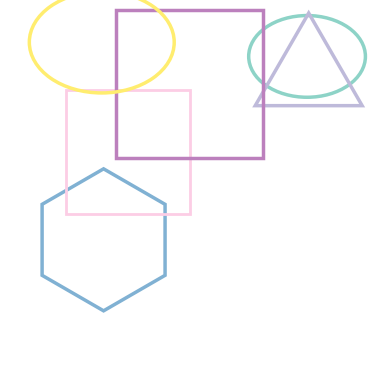[{"shape": "oval", "thickness": 2.5, "radius": 0.76, "center": [0.798, 0.853]}, {"shape": "triangle", "thickness": 2.5, "radius": 0.8, "center": [0.802, 0.806]}, {"shape": "hexagon", "thickness": 2.5, "radius": 0.92, "center": [0.269, 0.377]}, {"shape": "square", "thickness": 2, "radius": 0.81, "center": [0.333, 0.605]}, {"shape": "square", "thickness": 2.5, "radius": 0.96, "center": [0.492, 0.782]}, {"shape": "oval", "thickness": 2.5, "radius": 0.94, "center": [0.264, 0.89]}]